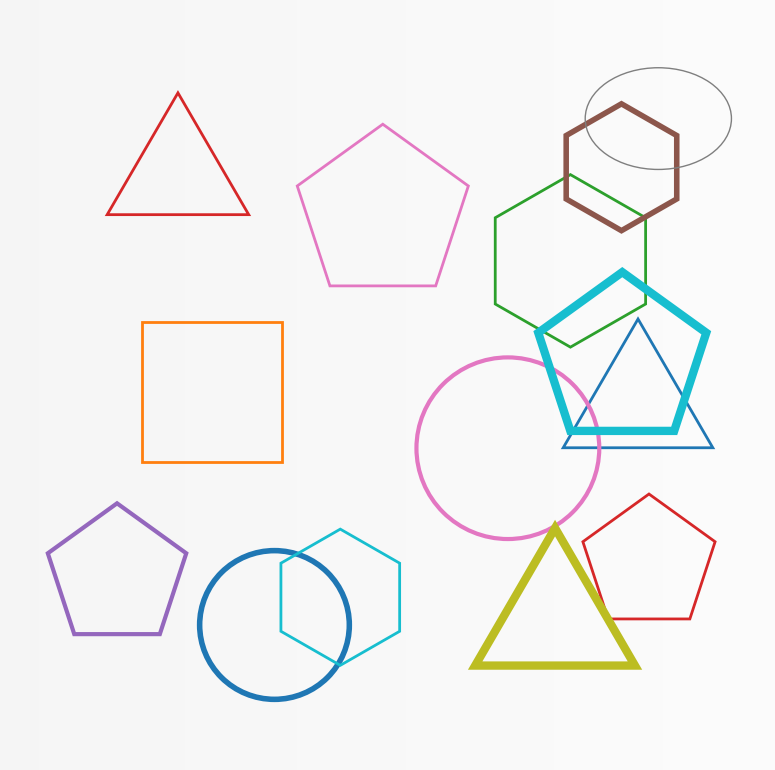[{"shape": "triangle", "thickness": 1, "radius": 0.56, "center": [0.823, 0.474]}, {"shape": "circle", "thickness": 2, "radius": 0.48, "center": [0.354, 0.188]}, {"shape": "square", "thickness": 1, "radius": 0.45, "center": [0.273, 0.491]}, {"shape": "hexagon", "thickness": 1, "radius": 0.56, "center": [0.736, 0.661]}, {"shape": "triangle", "thickness": 1, "radius": 0.53, "center": [0.23, 0.774]}, {"shape": "pentagon", "thickness": 1, "radius": 0.45, "center": [0.837, 0.269]}, {"shape": "pentagon", "thickness": 1.5, "radius": 0.47, "center": [0.151, 0.252]}, {"shape": "hexagon", "thickness": 2, "radius": 0.41, "center": [0.802, 0.783]}, {"shape": "circle", "thickness": 1.5, "radius": 0.59, "center": [0.655, 0.418]}, {"shape": "pentagon", "thickness": 1, "radius": 0.58, "center": [0.494, 0.723]}, {"shape": "oval", "thickness": 0.5, "radius": 0.47, "center": [0.849, 0.846]}, {"shape": "triangle", "thickness": 3, "radius": 0.6, "center": [0.716, 0.195]}, {"shape": "pentagon", "thickness": 3, "radius": 0.57, "center": [0.803, 0.533]}, {"shape": "hexagon", "thickness": 1, "radius": 0.44, "center": [0.439, 0.224]}]